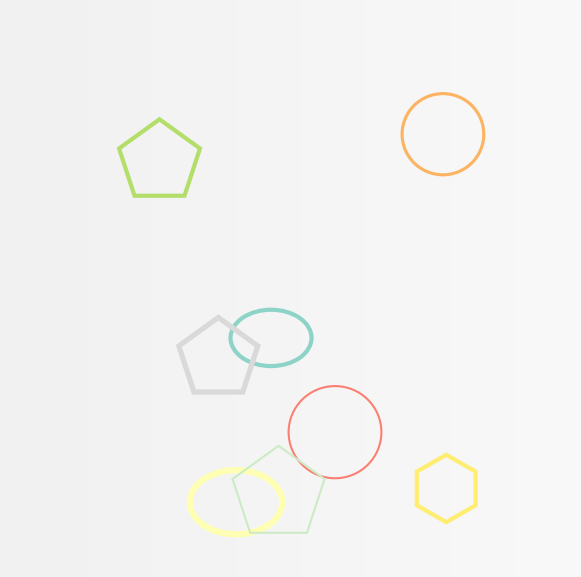[{"shape": "oval", "thickness": 2, "radius": 0.35, "center": [0.466, 0.414]}, {"shape": "oval", "thickness": 3, "radius": 0.4, "center": [0.406, 0.129]}, {"shape": "circle", "thickness": 1, "radius": 0.4, "center": [0.576, 0.251]}, {"shape": "circle", "thickness": 1.5, "radius": 0.35, "center": [0.762, 0.767]}, {"shape": "pentagon", "thickness": 2, "radius": 0.37, "center": [0.274, 0.719]}, {"shape": "pentagon", "thickness": 2.5, "radius": 0.36, "center": [0.376, 0.378]}, {"shape": "pentagon", "thickness": 1, "radius": 0.42, "center": [0.479, 0.144]}, {"shape": "hexagon", "thickness": 2, "radius": 0.29, "center": [0.768, 0.153]}]